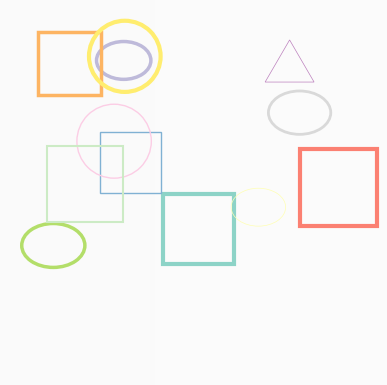[{"shape": "square", "thickness": 3, "radius": 0.46, "center": [0.513, 0.405]}, {"shape": "oval", "thickness": 0.5, "radius": 0.35, "center": [0.667, 0.462]}, {"shape": "oval", "thickness": 2.5, "radius": 0.35, "center": [0.319, 0.843]}, {"shape": "square", "thickness": 3, "radius": 0.49, "center": [0.874, 0.513]}, {"shape": "square", "thickness": 1, "radius": 0.4, "center": [0.336, 0.577]}, {"shape": "square", "thickness": 2.5, "radius": 0.41, "center": [0.178, 0.835]}, {"shape": "oval", "thickness": 2.5, "radius": 0.41, "center": [0.138, 0.362]}, {"shape": "circle", "thickness": 1, "radius": 0.48, "center": [0.294, 0.633]}, {"shape": "oval", "thickness": 2, "radius": 0.4, "center": [0.773, 0.707]}, {"shape": "triangle", "thickness": 0.5, "radius": 0.36, "center": [0.747, 0.823]}, {"shape": "square", "thickness": 1.5, "radius": 0.49, "center": [0.218, 0.522]}, {"shape": "circle", "thickness": 3, "radius": 0.46, "center": [0.322, 0.854]}]